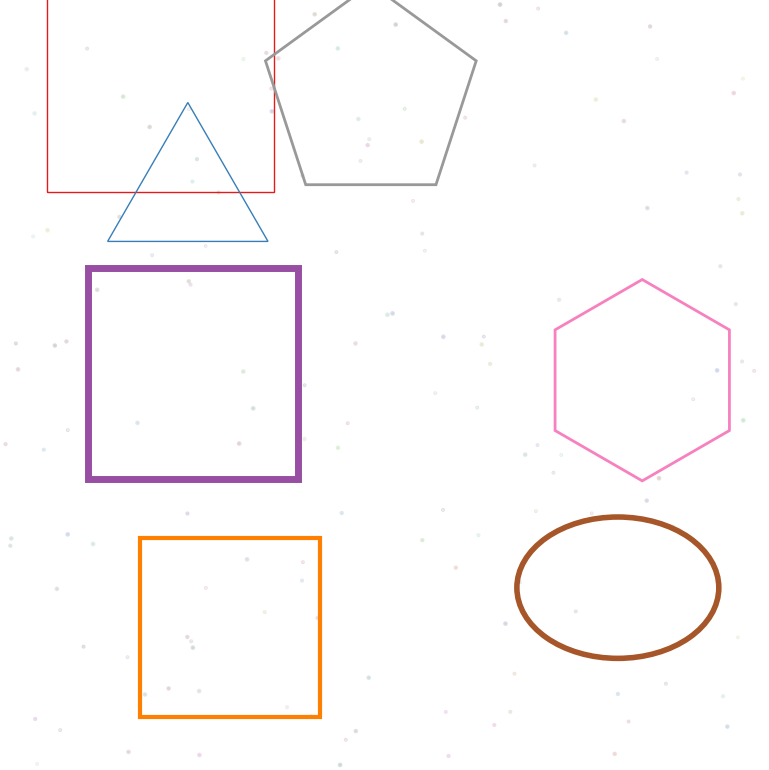[{"shape": "square", "thickness": 0.5, "radius": 0.74, "center": [0.208, 0.899]}, {"shape": "triangle", "thickness": 0.5, "radius": 0.6, "center": [0.244, 0.747]}, {"shape": "square", "thickness": 2.5, "radius": 0.68, "center": [0.251, 0.515]}, {"shape": "square", "thickness": 1.5, "radius": 0.58, "center": [0.298, 0.185]}, {"shape": "oval", "thickness": 2, "radius": 0.66, "center": [0.802, 0.237]}, {"shape": "hexagon", "thickness": 1, "radius": 0.65, "center": [0.834, 0.506]}, {"shape": "pentagon", "thickness": 1, "radius": 0.72, "center": [0.482, 0.877]}]